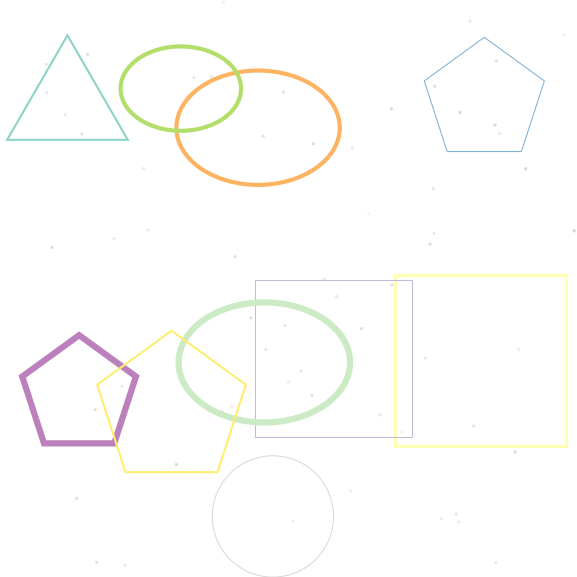[{"shape": "triangle", "thickness": 1, "radius": 0.6, "center": [0.117, 0.817]}, {"shape": "square", "thickness": 1.5, "radius": 0.74, "center": [0.832, 0.375]}, {"shape": "square", "thickness": 0.5, "radius": 0.68, "center": [0.577, 0.379]}, {"shape": "pentagon", "thickness": 0.5, "radius": 0.55, "center": [0.839, 0.825]}, {"shape": "oval", "thickness": 2, "radius": 0.71, "center": [0.447, 0.778]}, {"shape": "oval", "thickness": 2, "radius": 0.52, "center": [0.313, 0.846]}, {"shape": "circle", "thickness": 0.5, "radius": 0.53, "center": [0.473, 0.105]}, {"shape": "pentagon", "thickness": 3, "radius": 0.52, "center": [0.137, 0.315]}, {"shape": "oval", "thickness": 3, "radius": 0.74, "center": [0.458, 0.372]}, {"shape": "pentagon", "thickness": 1, "radius": 0.68, "center": [0.297, 0.291]}]